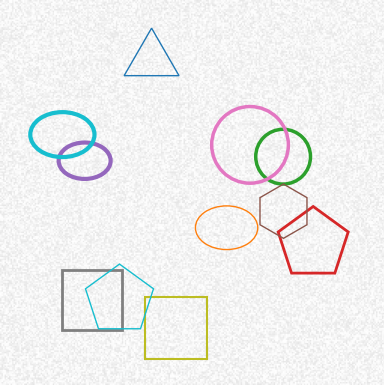[{"shape": "triangle", "thickness": 1, "radius": 0.41, "center": [0.394, 0.845]}, {"shape": "oval", "thickness": 1, "radius": 0.41, "center": [0.589, 0.409]}, {"shape": "circle", "thickness": 2.5, "radius": 0.36, "center": [0.735, 0.593]}, {"shape": "pentagon", "thickness": 2, "radius": 0.48, "center": [0.813, 0.368]}, {"shape": "oval", "thickness": 3, "radius": 0.34, "center": [0.22, 0.582]}, {"shape": "hexagon", "thickness": 1, "radius": 0.35, "center": [0.736, 0.451]}, {"shape": "circle", "thickness": 2.5, "radius": 0.5, "center": [0.649, 0.624]}, {"shape": "square", "thickness": 2, "radius": 0.39, "center": [0.24, 0.222]}, {"shape": "square", "thickness": 1.5, "radius": 0.4, "center": [0.457, 0.148]}, {"shape": "oval", "thickness": 3, "radius": 0.42, "center": [0.162, 0.65]}, {"shape": "pentagon", "thickness": 1, "radius": 0.46, "center": [0.31, 0.221]}]